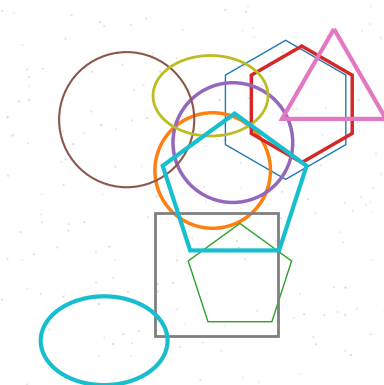[{"shape": "hexagon", "thickness": 1, "radius": 0.9, "center": [0.742, 0.715]}, {"shape": "circle", "thickness": 2.5, "radius": 0.75, "center": [0.552, 0.557]}, {"shape": "pentagon", "thickness": 1, "radius": 0.71, "center": [0.623, 0.279]}, {"shape": "hexagon", "thickness": 2.5, "radius": 0.76, "center": [0.784, 0.729]}, {"shape": "circle", "thickness": 2.5, "radius": 0.78, "center": [0.605, 0.63]}, {"shape": "circle", "thickness": 1.5, "radius": 0.88, "center": [0.329, 0.689]}, {"shape": "triangle", "thickness": 3, "radius": 0.78, "center": [0.867, 0.769]}, {"shape": "square", "thickness": 2, "radius": 0.8, "center": [0.563, 0.287]}, {"shape": "oval", "thickness": 2, "radius": 0.75, "center": [0.547, 0.751]}, {"shape": "oval", "thickness": 3, "radius": 0.82, "center": [0.27, 0.115]}, {"shape": "pentagon", "thickness": 3, "radius": 0.98, "center": [0.609, 0.509]}]